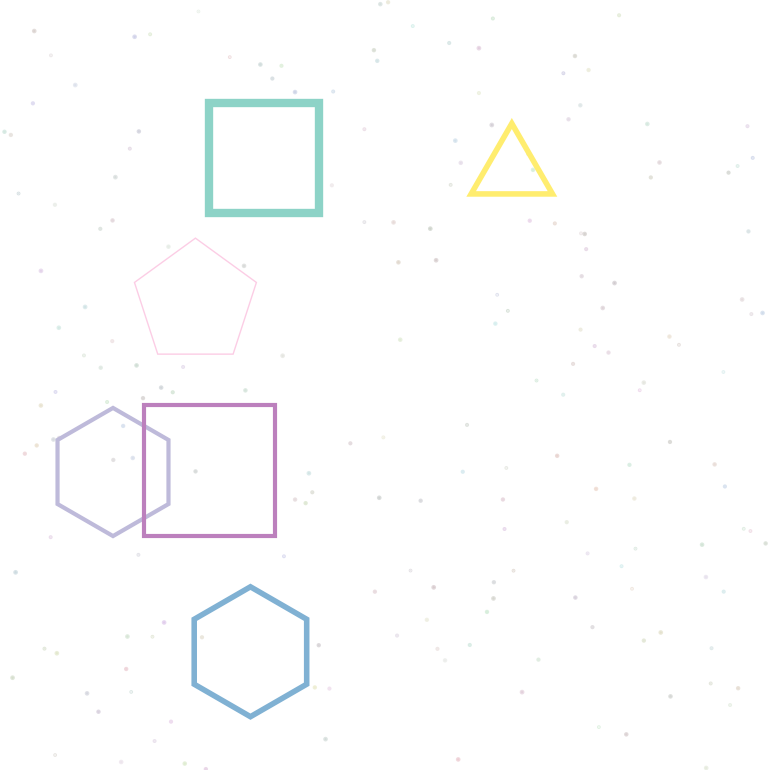[{"shape": "square", "thickness": 3, "radius": 0.36, "center": [0.343, 0.795]}, {"shape": "hexagon", "thickness": 1.5, "radius": 0.42, "center": [0.147, 0.387]}, {"shape": "hexagon", "thickness": 2, "radius": 0.42, "center": [0.325, 0.154]}, {"shape": "pentagon", "thickness": 0.5, "radius": 0.42, "center": [0.254, 0.607]}, {"shape": "square", "thickness": 1.5, "radius": 0.42, "center": [0.272, 0.389]}, {"shape": "triangle", "thickness": 2, "radius": 0.3, "center": [0.665, 0.779]}]